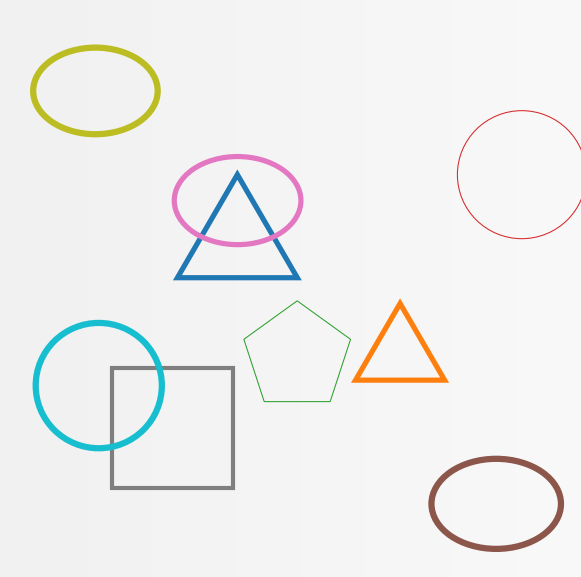[{"shape": "triangle", "thickness": 2.5, "radius": 0.6, "center": [0.408, 0.578]}, {"shape": "triangle", "thickness": 2.5, "radius": 0.44, "center": [0.688, 0.385]}, {"shape": "pentagon", "thickness": 0.5, "radius": 0.48, "center": [0.511, 0.382]}, {"shape": "circle", "thickness": 0.5, "radius": 0.55, "center": [0.898, 0.697]}, {"shape": "oval", "thickness": 3, "radius": 0.56, "center": [0.854, 0.127]}, {"shape": "oval", "thickness": 2.5, "radius": 0.54, "center": [0.409, 0.652]}, {"shape": "square", "thickness": 2, "radius": 0.52, "center": [0.296, 0.258]}, {"shape": "oval", "thickness": 3, "radius": 0.54, "center": [0.164, 0.842]}, {"shape": "circle", "thickness": 3, "radius": 0.54, "center": [0.17, 0.331]}]